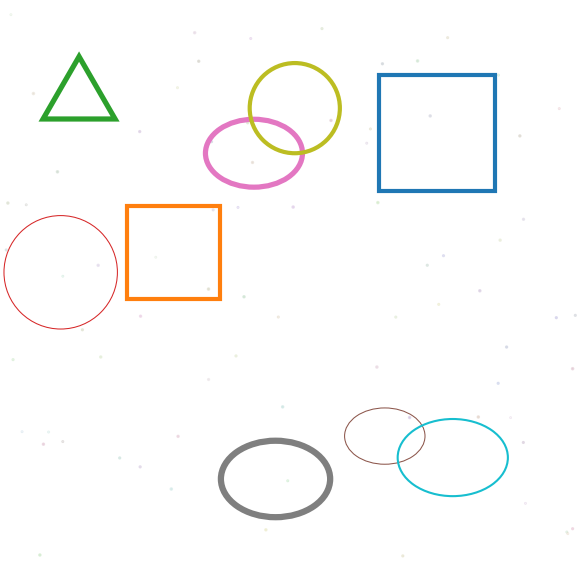[{"shape": "square", "thickness": 2, "radius": 0.5, "center": [0.756, 0.769]}, {"shape": "square", "thickness": 2, "radius": 0.41, "center": [0.3, 0.562]}, {"shape": "triangle", "thickness": 2.5, "radius": 0.36, "center": [0.137, 0.829]}, {"shape": "circle", "thickness": 0.5, "radius": 0.49, "center": [0.105, 0.528]}, {"shape": "oval", "thickness": 0.5, "radius": 0.35, "center": [0.666, 0.244]}, {"shape": "oval", "thickness": 2.5, "radius": 0.42, "center": [0.44, 0.734]}, {"shape": "oval", "thickness": 3, "radius": 0.47, "center": [0.477, 0.17]}, {"shape": "circle", "thickness": 2, "radius": 0.39, "center": [0.51, 0.812]}, {"shape": "oval", "thickness": 1, "radius": 0.48, "center": [0.784, 0.207]}]